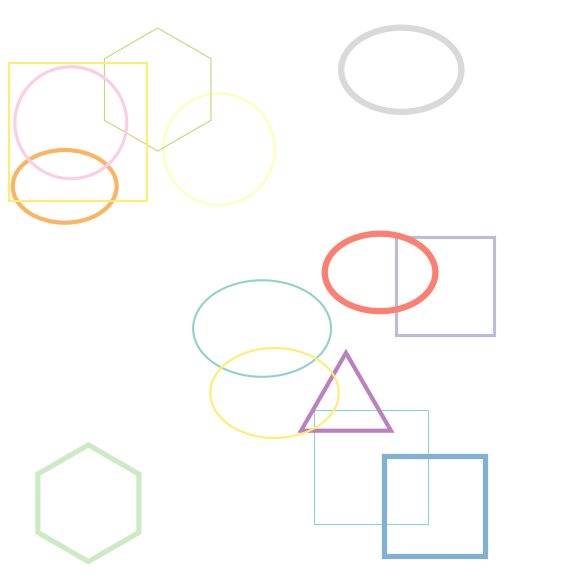[{"shape": "square", "thickness": 0.5, "radius": 0.49, "center": [0.642, 0.191]}, {"shape": "oval", "thickness": 1, "radius": 0.6, "center": [0.454, 0.43]}, {"shape": "circle", "thickness": 1, "radius": 0.48, "center": [0.379, 0.741]}, {"shape": "square", "thickness": 1.5, "radius": 0.43, "center": [0.77, 0.504]}, {"shape": "oval", "thickness": 3, "radius": 0.48, "center": [0.658, 0.527]}, {"shape": "square", "thickness": 2.5, "radius": 0.44, "center": [0.753, 0.123]}, {"shape": "oval", "thickness": 2, "radius": 0.45, "center": [0.112, 0.676]}, {"shape": "hexagon", "thickness": 0.5, "radius": 0.53, "center": [0.273, 0.844]}, {"shape": "circle", "thickness": 1.5, "radius": 0.48, "center": [0.123, 0.787]}, {"shape": "oval", "thickness": 3, "radius": 0.52, "center": [0.695, 0.878]}, {"shape": "triangle", "thickness": 2, "radius": 0.45, "center": [0.599, 0.298]}, {"shape": "hexagon", "thickness": 2.5, "radius": 0.51, "center": [0.153, 0.128]}, {"shape": "square", "thickness": 1, "radius": 0.6, "center": [0.136, 0.77]}, {"shape": "oval", "thickness": 1, "radius": 0.56, "center": [0.475, 0.319]}]